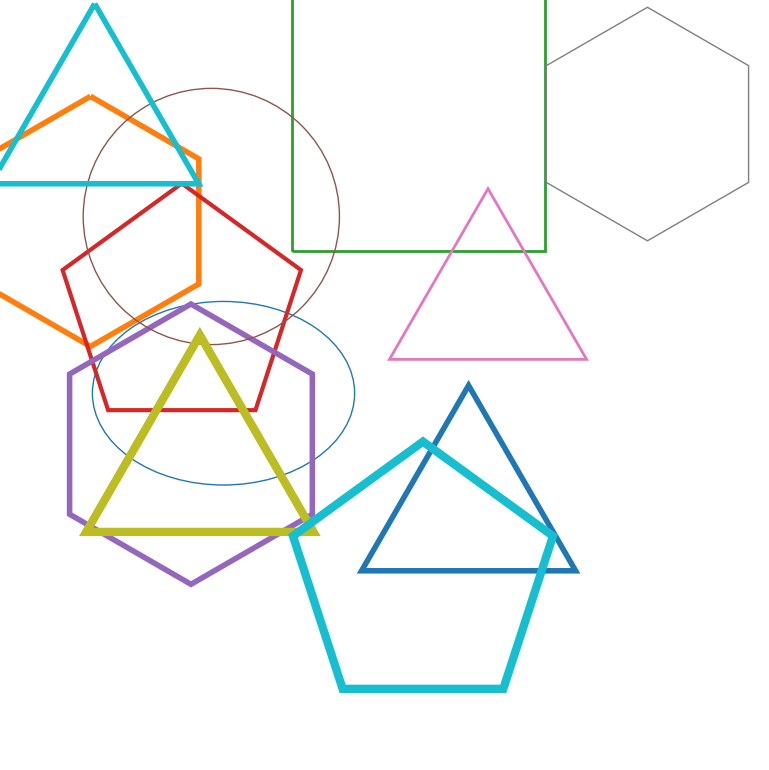[{"shape": "triangle", "thickness": 2, "radius": 0.8, "center": [0.609, 0.339]}, {"shape": "oval", "thickness": 0.5, "radius": 0.85, "center": [0.29, 0.489]}, {"shape": "hexagon", "thickness": 2, "radius": 0.81, "center": [0.118, 0.712]}, {"shape": "square", "thickness": 1, "radius": 0.82, "center": [0.544, 0.839]}, {"shape": "pentagon", "thickness": 1.5, "radius": 0.81, "center": [0.236, 0.599]}, {"shape": "hexagon", "thickness": 2, "radius": 0.91, "center": [0.248, 0.423]}, {"shape": "circle", "thickness": 0.5, "radius": 0.83, "center": [0.274, 0.719]}, {"shape": "triangle", "thickness": 1, "radius": 0.74, "center": [0.634, 0.607]}, {"shape": "hexagon", "thickness": 0.5, "radius": 0.76, "center": [0.841, 0.839]}, {"shape": "triangle", "thickness": 3, "radius": 0.85, "center": [0.26, 0.394]}, {"shape": "pentagon", "thickness": 3, "radius": 0.89, "center": [0.549, 0.249]}, {"shape": "triangle", "thickness": 2, "radius": 0.78, "center": [0.123, 0.839]}]